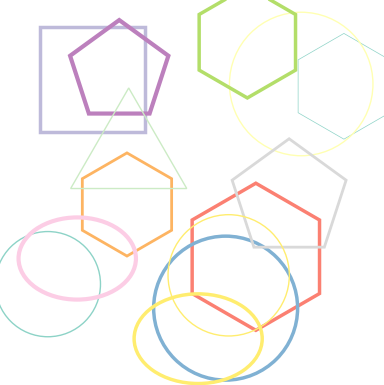[{"shape": "hexagon", "thickness": 0.5, "radius": 0.69, "center": [0.893, 0.776]}, {"shape": "circle", "thickness": 1, "radius": 0.68, "center": [0.124, 0.262]}, {"shape": "circle", "thickness": 1, "radius": 0.93, "center": [0.782, 0.782]}, {"shape": "square", "thickness": 2.5, "radius": 0.68, "center": [0.24, 0.794]}, {"shape": "hexagon", "thickness": 2.5, "radius": 0.96, "center": [0.665, 0.333]}, {"shape": "circle", "thickness": 2.5, "radius": 0.93, "center": [0.586, 0.2]}, {"shape": "hexagon", "thickness": 2, "radius": 0.67, "center": [0.33, 0.469]}, {"shape": "hexagon", "thickness": 2.5, "radius": 0.72, "center": [0.642, 0.89]}, {"shape": "oval", "thickness": 3, "radius": 0.76, "center": [0.201, 0.329]}, {"shape": "pentagon", "thickness": 2, "radius": 0.78, "center": [0.751, 0.484]}, {"shape": "pentagon", "thickness": 3, "radius": 0.67, "center": [0.31, 0.814]}, {"shape": "triangle", "thickness": 1, "radius": 0.87, "center": [0.334, 0.597]}, {"shape": "circle", "thickness": 1, "radius": 0.79, "center": [0.594, 0.285]}, {"shape": "oval", "thickness": 2.5, "radius": 0.83, "center": [0.515, 0.12]}]